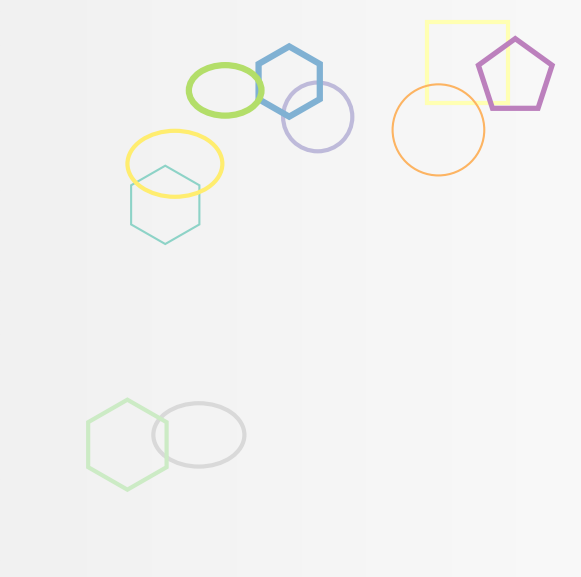[{"shape": "hexagon", "thickness": 1, "radius": 0.34, "center": [0.284, 0.644]}, {"shape": "square", "thickness": 2, "radius": 0.35, "center": [0.804, 0.891]}, {"shape": "circle", "thickness": 2, "radius": 0.3, "center": [0.547, 0.797]}, {"shape": "hexagon", "thickness": 3, "radius": 0.3, "center": [0.498, 0.858]}, {"shape": "circle", "thickness": 1, "radius": 0.39, "center": [0.754, 0.774]}, {"shape": "oval", "thickness": 3, "radius": 0.31, "center": [0.387, 0.843]}, {"shape": "oval", "thickness": 2, "radius": 0.39, "center": [0.342, 0.246]}, {"shape": "pentagon", "thickness": 2.5, "radius": 0.33, "center": [0.886, 0.866]}, {"shape": "hexagon", "thickness": 2, "radius": 0.39, "center": [0.219, 0.229]}, {"shape": "oval", "thickness": 2, "radius": 0.41, "center": [0.301, 0.715]}]